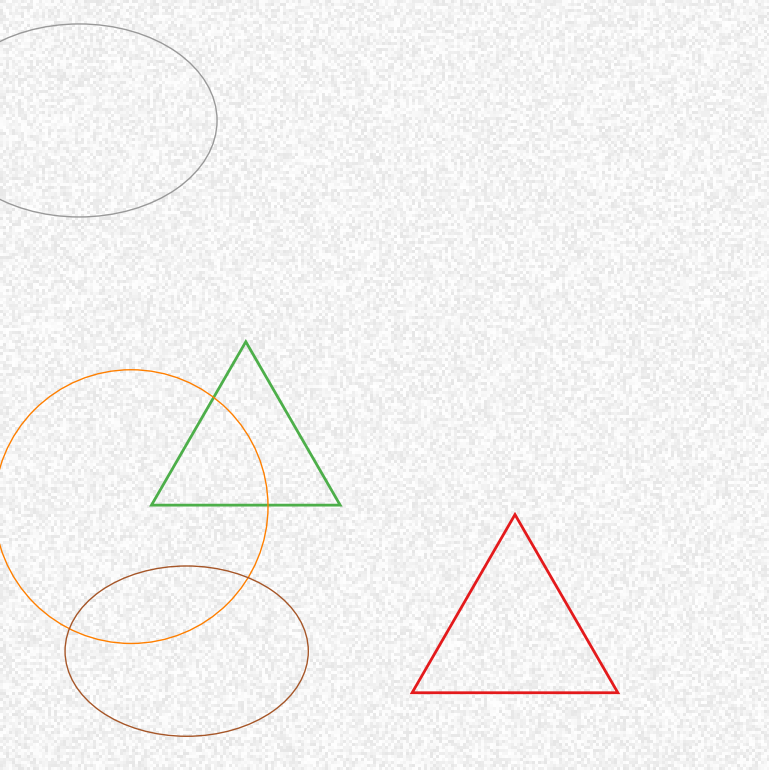[{"shape": "triangle", "thickness": 1, "radius": 0.77, "center": [0.669, 0.177]}, {"shape": "triangle", "thickness": 1, "radius": 0.71, "center": [0.319, 0.415]}, {"shape": "circle", "thickness": 0.5, "radius": 0.89, "center": [0.17, 0.342]}, {"shape": "oval", "thickness": 0.5, "radius": 0.79, "center": [0.242, 0.154]}, {"shape": "oval", "thickness": 0.5, "radius": 0.9, "center": [0.103, 0.844]}]